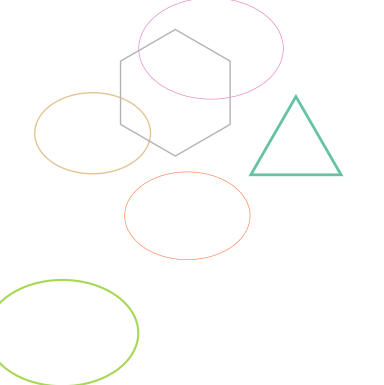[{"shape": "triangle", "thickness": 2, "radius": 0.68, "center": [0.769, 0.614]}, {"shape": "oval", "thickness": 0.5, "radius": 0.81, "center": [0.487, 0.44]}, {"shape": "oval", "thickness": 0.5, "radius": 0.94, "center": [0.548, 0.874]}, {"shape": "oval", "thickness": 1.5, "radius": 0.99, "center": [0.162, 0.135]}, {"shape": "oval", "thickness": 1, "radius": 0.75, "center": [0.241, 0.654]}, {"shape": "hexagon", "thickness": 1, "radius": 0.82, "center": [0.455, 0.759]}]